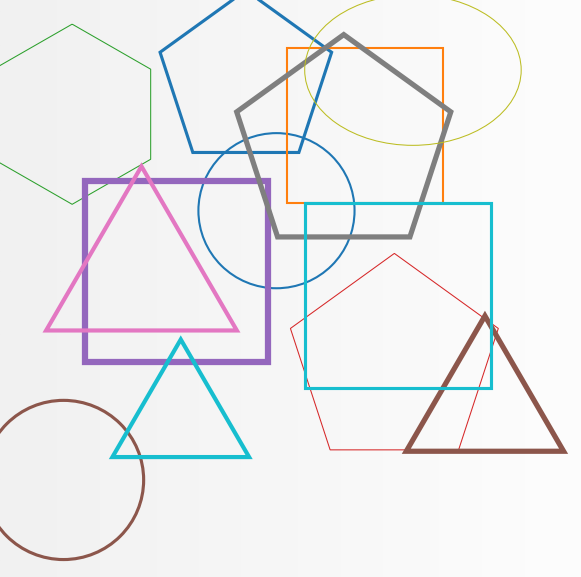[{"shape": "pentagon", "thickness": 1.5, "radius": 0.78, "center": [0.423, 0.861]}, {"shape": "circle", "thickness": 1, "radius": 0.67, "center": [0.476, 0.634]}, {"shape": "square", "thickness": 1, "radius": 0.67, "center": [0.629, 0.781]}, {"shape": "hexagon", "thickness": 0.5, "radius": 0.78, "center": [0.124, 0.801]}, {"shape": "pentagon", "thickness": 0.5, "radius": 0.94, "center": [0.678, 0.372]}, {"shape": "square", "thickness": 3, "radius": 0.79, "center": [0.303, 0.529]}, {"shape": "circle", "thickness": 1.5, "radius": 0.69, "center": [0.109, 0.168]}, {"shape": "triangle", "thickness": 2.5, "radius": 0.78, "center": [0.834, 0.296]}, {"shape": "triangle", "thickness": 2, "radius": 0.95, "center": [0.243, 0.522]}, {"shape": "pentagon", "thickness": 2.5, "radius": 0.97, "center": [0.591, 0.746]}, {"shape": "oval", "thickness": 0.5, "radius": 0.93, "center": [0.71, 0.878]}, {"shape": "square", "thickness": 1.5, "radius": 0.8, "center": [0.685, 0.487]}, {"shape": "triangle", "thickness": 2, "radius": 0.68, "center": [0.311, 0.276]}]